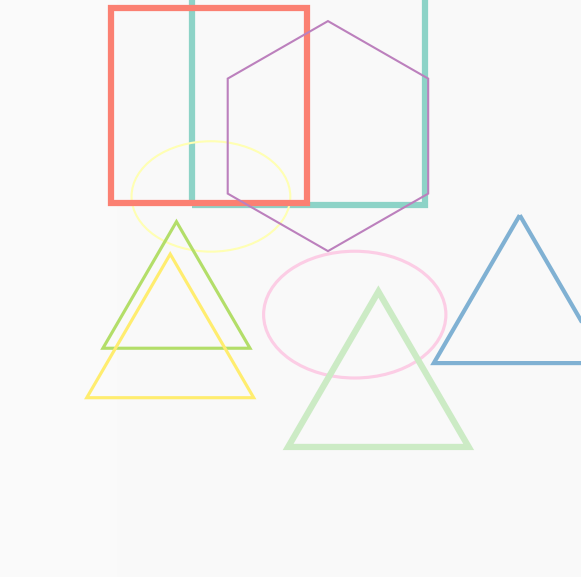[{"shape": "square", "thickness": 3, "radius": 1.0, "center": [0.531, 0.845]}, {"shape": "oval", "thickness": 1, "radius": 0.68, "center": [0.363, 0.659]}, {"shape": "square", "thickness": 3, "radius": 0.84, "center": [0.36, 0.816]}, {"shape": "triangle", "thickness": 2, "radius": 0.85, "center": [0.894, 0.456]}, {"shape": "triangle", "thickness": 1.5, "radius": 0.73, "center": [0.304, 0.469]}, {"shape": "oval", "thickness": 1.5, "radius": 0.78, "center": [0.61, 0.454]}, {"shape": "hexagon", "thickness": 1, "radius": 1.0, "center": [0.564, 0.763]}, {"shape": "triangle", "thickness": 3, "radius": 0.9, "center": [0.651, 0.315]}, {"shape": "triangle", "thickness": 1.5, "radius": 0.83, "center": [0.293, 0.393]}]